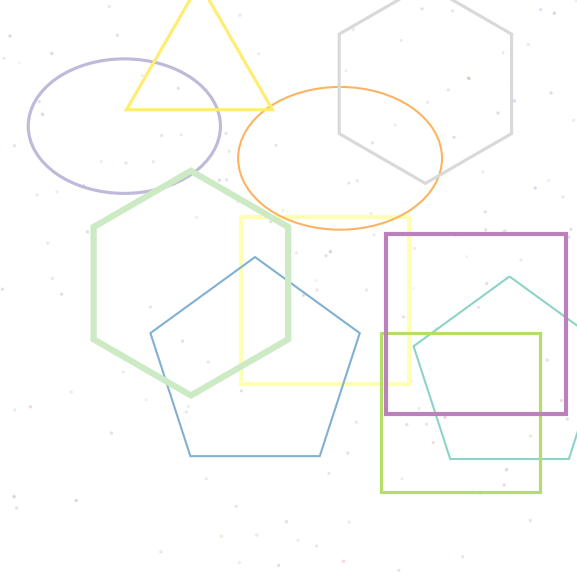[{"shape": "pentagon", "thickness": 1, "radius": 0.87, "center": [0.882, 0.346]}, {"shape": "square", "thickness": 2, "radius": 0.73, "center": [0.563, 0.479]}, {"shape": "oval", "thickness": 1.5, "radius": 0.83, "center": [0.215, 0.781]}, {"shape": "pentagon", "thickness": 1, "radius": 0.95, "center": [0.442, 0.363]}, {"shape": "oval", "thickness": 1, "radius": 0.88, "center": [0.589, 0.725]}, {"shape": "square", "thickness": 1.5, "radius": 0.69, "center": [0.797, 0.285]}, {"shape": "hexagon", "thickness": 1.5, "radius": 0.86, "center": [0.737, 0.854]}, {"shape": "square", "thickness": 2, "radius": 0.78, "center": [0.824, 0.438]}, {"shape": "hexagon", "thickness": 3, "radius": 0.97, "center": [0.331, 0.509]}, {"shape": "triangle", "thickness": 1.5, "radius": 0.73, "center": [0.345, 0.882]}]